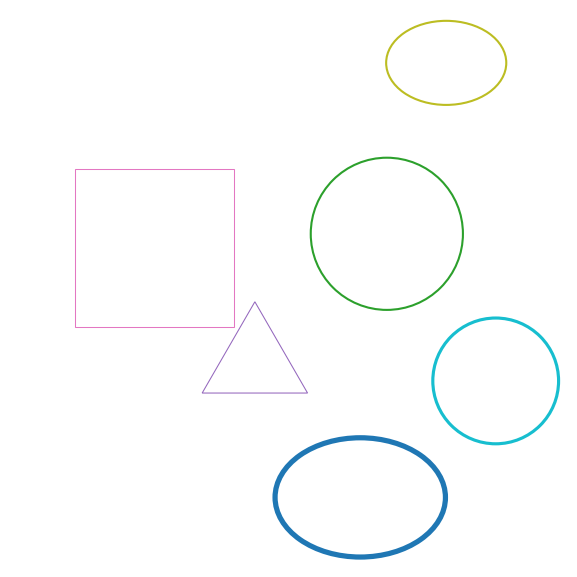[{"shape": "oval", "thickness": 2.5, "radius": 0.74, "center": [0.624, 0.138]}, {"shape": "circle", "thickness": 1, "radius": 0.66, "center": [0.67, 0.594]}, {"shape": "triangle", "thickness": 0.5, "radius": 0.53, "center": [0.441, 0.371]}, {"shape": "square", "thickness": 0.5, "radius": 0.69, "center": [0.267, 0.57]}, {"shape": "oval", "thickness": 1, "radius": 0.52, "center": [0.773, 0.89]}, {"shape": "circle", "thickness": 1.5, "radius": 0.54, "center": [0.858, 0.34]}]